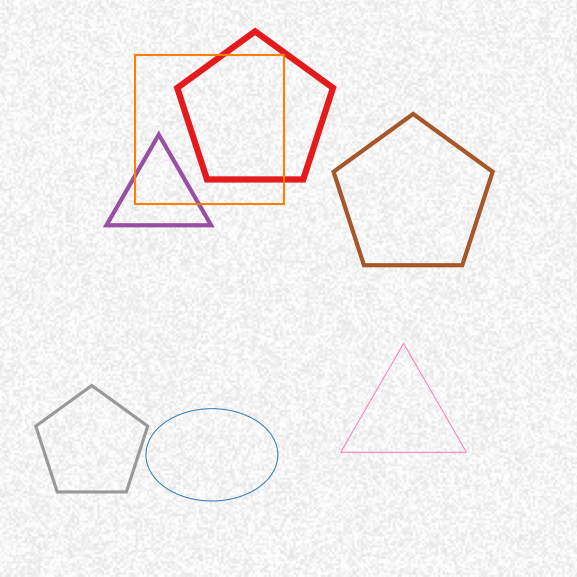[{"shape": "pentagon", "thickness": 3, "radius": 0.71, "center": [0.442, 0.803]}, {"shape": "oval", "thickness": 0.5, "radius": 0.57, "center": [0.367, 0.212]}, {"shape": "triangle", "thickness": 2, "radius": 0.52, "center": [0.275, 0.661]}, {"shape": "square", "thickness": 1, "radius": 0.65, "center": [0.362, 0.775]}, {"shape": "pentagon", "thickness": 2, "radius": 0.72, "center": [0.715, 0.657]}, {"shape": "triangle", "thickness": 0.5, "radius": 0.63, "center": [0.699, 0.279]}, {"shape": "pentagon", "thickness": 1.5, "radius": 0.51, "center": [0.159, 0.23]}]